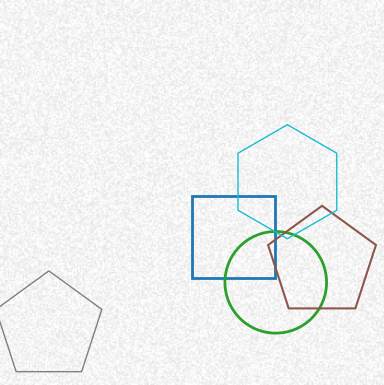[{"shape": "square", "thickness": 2, "radius": 0.54, "center": [0.607, 0.384]}, {"shape": "circle", "thickness": 2, "radius": 0.66, "center": [0.716, 0.267]}, {"shape": "pentagon", "thickness": 1.5, "radius": 0.74, "center": [0.836, 0.318]}, {"shape": "pentagon", "thickness": 1, "radius": 0.72, "center": [0.127, 0.152]}, {"shape": "hexagon", "thickness": 1, "radius": 0.74, "center": [0.746, 0.528]}]